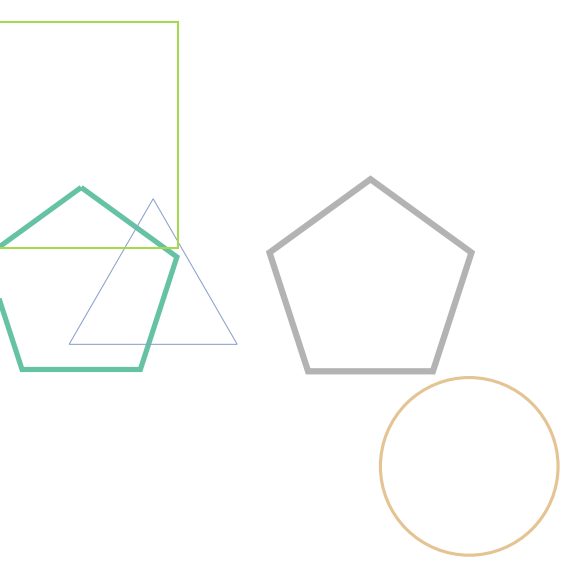[{"shape": "pentagon", "thickness": 2.5, "radius": 0.87, "center": [0.141, 0.5]}, {"shape": "triangle", "thickness": 0.5, "radius": 0.84, "center": [0.265, 0.487]}, {"shape": "square", "thickness": 1, "radius": 0.98, "center": [0.112, 0.765]}, {"shape": "circle", "thickness": 1.5, "radius": 0.77, "center": [0.813, 0.192]}, {"shape": "pentagon", "thickness": 3, "radius": 0.92, "center": [0.642, 0.505]}]